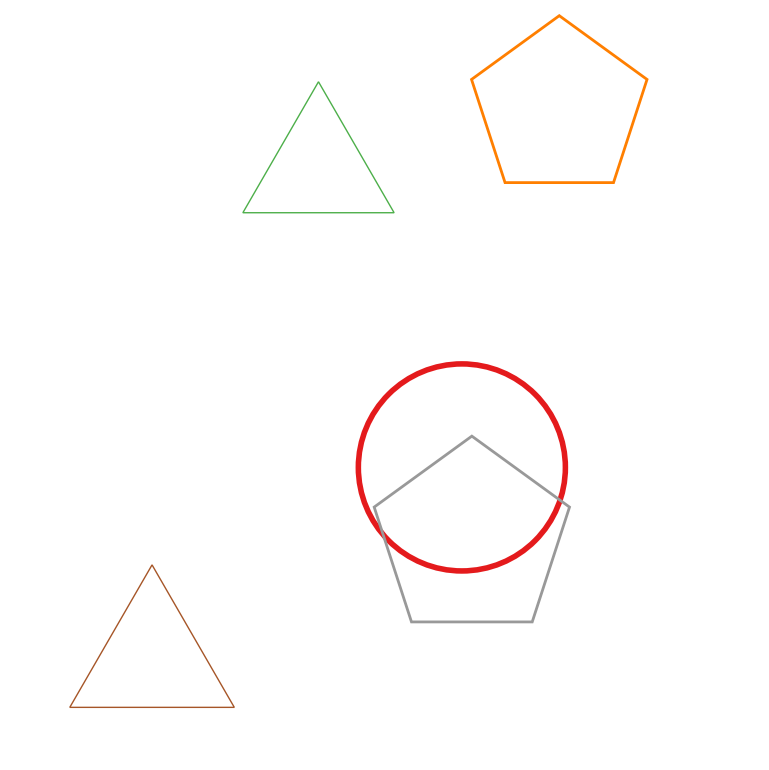[{"shape": "circle", "thickness": 2, "radius": 0.67, "center": [0.6, 0.393]}, {"shape": "triangle", "thickness": 0.5, "radius": 0.57, "center": [0.414, 0.78]}, {"shape": "pentagon", "thickness": 1, "radius": 0.6, "center": [0.726, 0.86]}, {"shape": "triangle", "thickness": 0.5, "radius": 0.62, "center": [0.197, 0.143]}, {"shape": "pentagon", "thickness": 1, "radius": 0.67, "center": [0.613, 0.3]}]